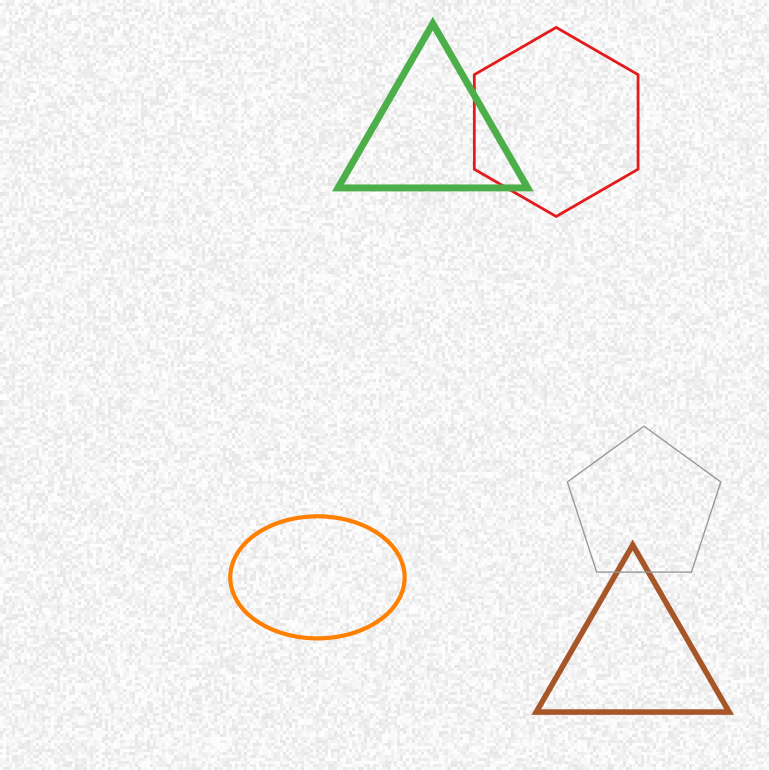[{"shape": "hexagon", "thickness": 1, "radius": 0.61, "center": [0.722, 0.842]}, {"shape": "triangle", "thickness": 2.5, "radius": 0.71, "center": [0.562, 0.827]}, {"shape": "oval", "thickness": 1.5, "radius": 0.57, "center": [0.412, 0.25]}, {"shape": "triangle", "thickness": 2, "radius": 0.72, "center": [0.822, 0.148]}, {"shape": "pentagon", "thickness": 0.5, "radius": 0.52, "center": [0.836, 0.342]}]